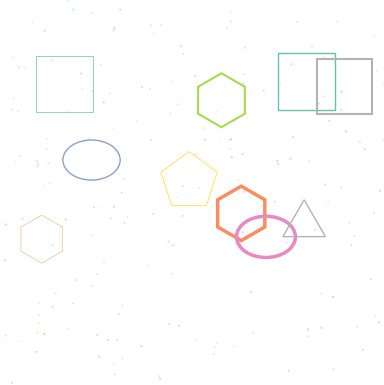[{"shape": "square", "thickness": 1, "radius": 0.37, "center": [0.796, 0.788]}, {"shape": "square", "thickness": 0.5, "radius": 0.37, "center": [0.168, 0.782]}, {"shape": "hexagon", "thickness": 2.5, "radius": 0.35, "center": [0.627, 0.446]}, {"shape": "oval", "thickness": 1, "radius": 0.37, "center": [0.238, 0.584]}, {"shape": "oval", "thickness": 2.5, "radius": 0.38, "center": [0.691, 0.385]}, {"shape": "hexagon", "thickness": 1.5, "radius": 0.35, "center": [0.575, 0.74]}, {"shape": "pentagon", "thickness": 0.5, "radius": 0.39, "center": [0.491, 0.529]}, {"shape": "hexagon", "thickness": 0.5, "radius": 0.31, "center": [0.108, 0.379]}, {"shape": "square", "thickness": 1.5, "radius": 0.36, "center": [0.894, 0.776]}, {"shape": "triangle", "thickness": 1, "radius": 0.32, "center": [0.79, 0.417]}]